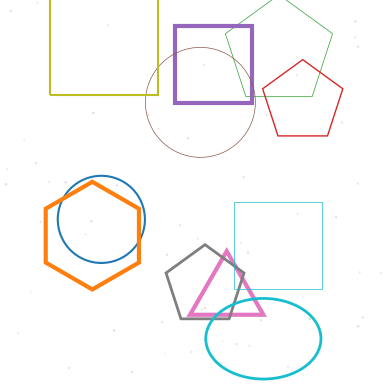[{"shape": "circle", "thickness": 1.5, "radius": 0.57, "center": [0.263, 0.43]}, {"shape": "hexagon", "thickness": 3, "radius": 0.7, "center": [0.24, 0.388]}, {"shape": "pentagon", "thickness": 0.5, "radius": 0.73, "center": [0.725, 0.867]}, {"shape": "pentagon", "thickness": 1, "radius": 0.55, "center": [0.786, 0.736]}, {"shape": "square", "thickness": 3, "radius": 0.5, "center": [0.555, 0.833]}, {"shape": "circle", "thickness": 0.5, "radius": 0.71, "center": [0.521, 0.734]}, {"shape": "triangle", "thickness": 3, "radius": 0.55, "center": [0.589, 0.237]}, {"shape": "pentagon", "thickness": 2, "radius": 0.53, "center": [0.533, 0.258]}, {"shape": "square", "thickness": 1.5, "radius": 0.7, "center": [0.27, 0.894]}, {"shape": "oval", "thickness": 2, "radius": 0.75, "center": [0.684, 0.12]}, {"shape": "square", "thickness": 0.5, "radius": 0.57, "center": [0.723, 0.363]}]